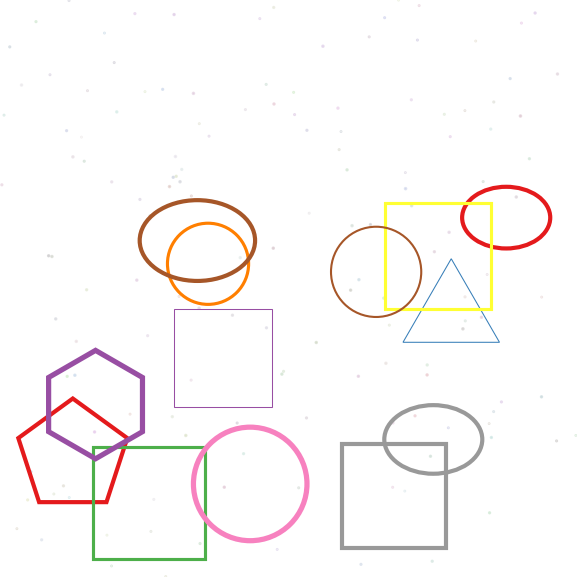[{"shape": "pentagon", "thickness": 2, "radius": 0.5, "center": [0.126, 0.21]}, {"shape": "oval", "thickness": 2, "radius": 0.38, "center": [0.877, 0.622]}, {"shape": "triangle", "thickness": 0.5, "radius": 0.48, "center": [0.781, 0.455]}, {"shape": "square", "thickness": 1.5, "radius": 0.48, "center": [0.258, 0.128]}, {"shape": "square", "thickness": 0.5, "radius": 0.42, "center": [0.386, 0.379]}, {"shape": "hexagon", "thickness": 2.5, "radius": 0.47, "center": [0.165, 0.299]}, {"shape": "circle", "thickness": 1.5, "radius": 0.35, "center": [0.36, 0.542]}, {"shape": "square", "thickness": 1.5, "radius": 0.46, "center": [0.759, 0.556]}, {"shape": "oval", "thickness": 2, "radius": 0.5, "center": [0.342, 0.583]}, {"shape": "circle", "thickness": 1, "radius": 0.39, "center": [0.651, 0.528]}, {"shape": "circle", "thickness": 2.5, "radius": 0.49, "center": [0.433, 0.161]}, {"shape": "square", "thickness": 2, "radius": 0.45, "center": [0.683, 0.14]}, {"shape": "oval", "thickness": 2, "radius": 0.42, "center": [0.75, 0.238]}]